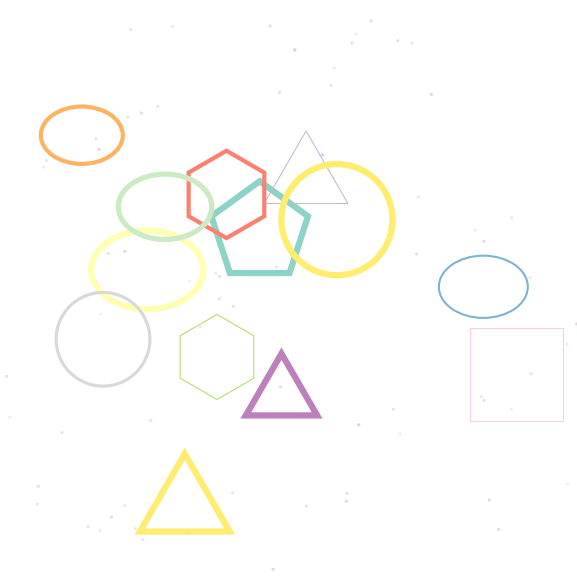[{"shape": "pentagon", "thickness": 3, "radius": 0.44, "center": [0.45, 0.597]}, {"shape": "oval", "thickness": 3, "radius": 0.49, "center": [0.255, 0.532]}, {"shape": "triangle", "thickness": 0.5, "radius": 0.42, "center": [0.53, 0.689]}, {"shape": "hexagon", "thickness": 2, "radius": 0.38, "center": [0.392, 0.662]}, {"shape": "oval", "thickness": 1, "radius": 0.38, "center": [0.837, 0.503]}, {"shape": "oval", "thickness": 2, "radius": 0.35, "center": [0.142, 0.765]}, {"shape": "hexagon", "thickness": 0.5, "radius": 0.37, "center": [0.376, 0.381]}, {"shape": "square", "thickness": 0.5, "radius": 0.4, "center": [0.894, 0.35]}, {"shape": "circle", "thickness": 1.5, "radius": 0.41, "center": [0.178, 0.412]}, {"shape": "triangle", "thickness": 3, "radius": 0.36, "center": [0.487, 0.315]}, {"shape": "oval", "thickness": 2.5, "radius": 0.4, "center": [0.286, 0.641]}, {"shape": "triangle", "thickness": 3, "radius": 0.45, "center": [0.32, 0.124]}, {"shape": "circle", "thickness": 3, "radius": 0.48, "center": [0.583, 0.619]}]